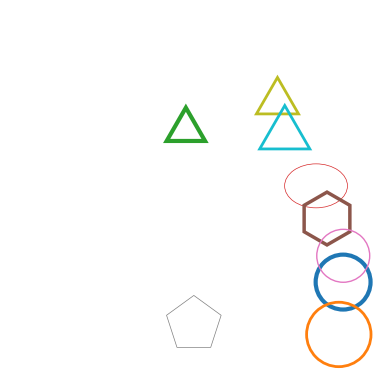[{"shape": "circle", "thickness": 3, "radius": 0.36, "center": [0.891, 0.267]}, {"shape": "circle", "thickness": 2, "radius": 0.42, "center": [0.88, 0.131]}, {"shape": "triangle", "thickness": 3, "radius": 0.29, "center": [0.483, 0.663]}, {"shape": "oval", "thickness": 0.5, "radius": 0.41, "center": [0.821, 0.517]}, {"shape": "hexagon", "thickness": 2.5, "radius": 0.34, "center": [0.849, 0.432]}, {"shape": "circle", "thickness": 1, "radius": 0.34, "center": [0.892, 0.336]}, {"shape": "pentagon", "thickness": 0.5, "radius": 0.37, "center": [0.503, 0.158]}, {"shape": "triangle", "thickness": 2, "radius": 0.32, "center": [0.721, 0.736]}, {"shape": "triangle", "thickness": 2, "radius": 0.38, "center": [0.74, 0.651]}]